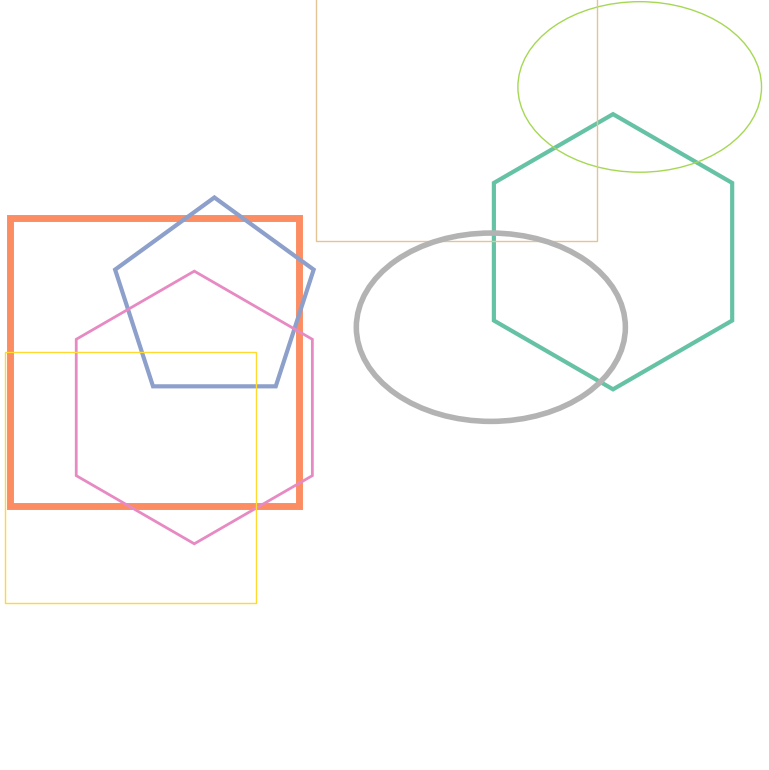[{"shape": "hexagon", "thickness": 1.5, "radius": 0.89, "center": [0.796, 0.673]}, {"shape": "square", "thickness": 2.5, "radius": 0.94, "center": [0.201, 0.53]}, {"shape": "pentagon", "thickness": 1.5, "radius": 0.68, "center": [0.278, 0.608]}, {"shape": "hexagon", "thickness": 1, "radius": 0.89, "center": [0.252, 0.471]}, {"shape": "oval", "thickness": 0.5, "radius": 0.79, "center": [0.831, 0.887]}, {"shape": "square", "thickness": 0.5, "radius": 0.82, "center": [0.17, 0.38]}, {"shape": "square", "thickness": 0.5, "radius": 0.91, "center": [0.593, 0.869]}, {"shape": "oval", "thickness": 2, "radius": 0.87, "center": [0.637, 0.575]}]